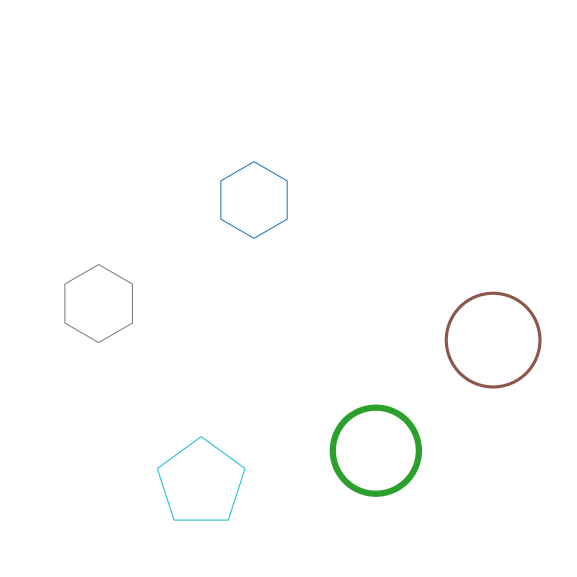[{"shape": "hexagon", "thickness": 0.5, "radius": 0.33, "center": [0.44, 0.653]}, {"shape": "circle", "thickness": 3, "radius": 0.37, "center": [0.651, 0.219]}, {"shape": "circle", "thickness": 1.5, "radius": 0.41, "center": [0.854, 0.41]}, {"shape": "hexagon", "thickness": 0.5, "radius": 0.34, "center": [0.171, 0.473]}, {"shape": "pentagon", "thickness": 0.5, "radius": 0.4, "center": [0.348, 0.163]}]